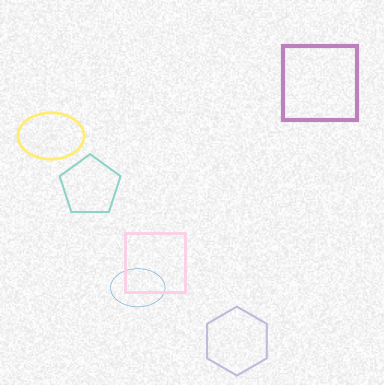[{"shape": "pentagon", "thickness": 1.5, "radius": 0.42, "center": [0.234, 0.517]}, {"shape": "hexagon", "thickness": 1.5, "radius": 0.45, "center": [0.615, 0.114]}, {"shape": "oval", "thickness": 0.5, "radius": 0.35, "center": [0.358, 0.253]}, {"shape": "square", "thickness": 2, "radius": 0.39, "center": [0.403, 0.319]}, {"shape": "square", "thickness": 3, "radius": 0.48, "center": [0.832, 0.784]}, {"shape": "oval", "thickness": 2, "radius": 0.43, "center": [0.133, 0.647]}]